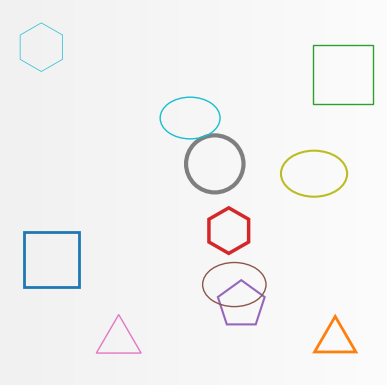[{"shape": "square", "thickness": 2, "radius": 0.36, "center": [0.134, 0.327]}, {"shape": "triangle", "thickness": 2, "radius": 0.31, "center": [0.865, 0.117]}, {"shape": "square", "thickness": 1, "radius": 0.39, "center": [0.885, 0.806]}, {"shape": "hexagon", "thickness": 2.5, "radius": 0.3, "center": [0.59, 0.401]}, {"shape": "pentagon", "thickness": 1.5, "radius": 0.32, "center": [0.623, 0.209]}, {"shape": "oval", "thickness": 1, "radius": 0.41, "center": [0.605, 0.261]}, {"shape": "triangle", "thickness": 1, "radius": 0.33, "center": [0.306, 0.116]}, {"shape": "circle", "thickness": 3, "radius": 0.37, "center": [0.554, 0.574]}, {"shape": "oval", "thickness": 1.5, "radius": 0.43, "center": [0.81, 0.549]}, {"shape": "hexagon", "thickness": 0.5, "radius": 0.32, "center": [0.107, 0.877]}, {"shape": "oval", "thickness": 1, "radius": 0.39, "center": [0.491, 0.693]}]